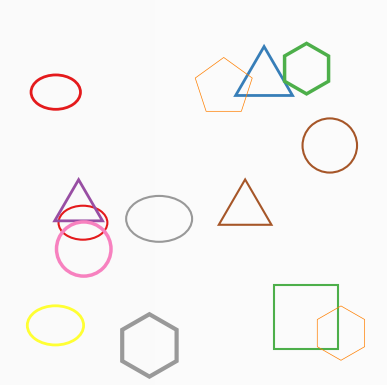[{"shape": "oval", "thickness": 2, "radius": 0.32, "center": [0.144, 0.761]}, {"shape": "oval", "thickness": 1.5, "radius": 0.32, "center": [0.214, 0.422]}, {"shape": "triangle", "thickness": 2, "radius": 0.42, "center": [0.681, 0.794]}, {"shape": "hexagon", "thickness": 2.5, "radius": 0.33, "center": [0.791, 0.822]}, {"shape": "square", "thickness": 1.5, "radius": 0.41, "center": [0.791, 0.177]}, {"shape": "triangle", "thickness": 2, "radius": 0.36, "center": [0.203, 0.462]}, {"shape": "hexagon", "thickness": 0.5, "radius": 0.35, "center": [0.88, 0.135]}, {"shape": "pentagon", "thickness": 0.5, "radius": 0.39, "center": [0.577, 0.773]}, {"shape": "oval", "thickness": 2, "radius": 0.36, "center": [0.143, 0.155]}, {"shape": "triangle", "thickness": 1.5, "radius": 0.39, "center": [0.633, 0.455]}, {"shape": "circle", "thickness": 1.5, "radius": 0.35, "center": [0.851, 0.622]}, {"shape": "circle", "thickness": 2.5, "radius": 0.35, "center": [0.216, 0.353]}, {"shape": "hexagon", "thickness": 3, "radius": 0.41, "center": [0.386, 0.103]}, {"shape": "oval", "thickness": 1.5, "radius": 0.43, "center": [0.411, 0.432]}]